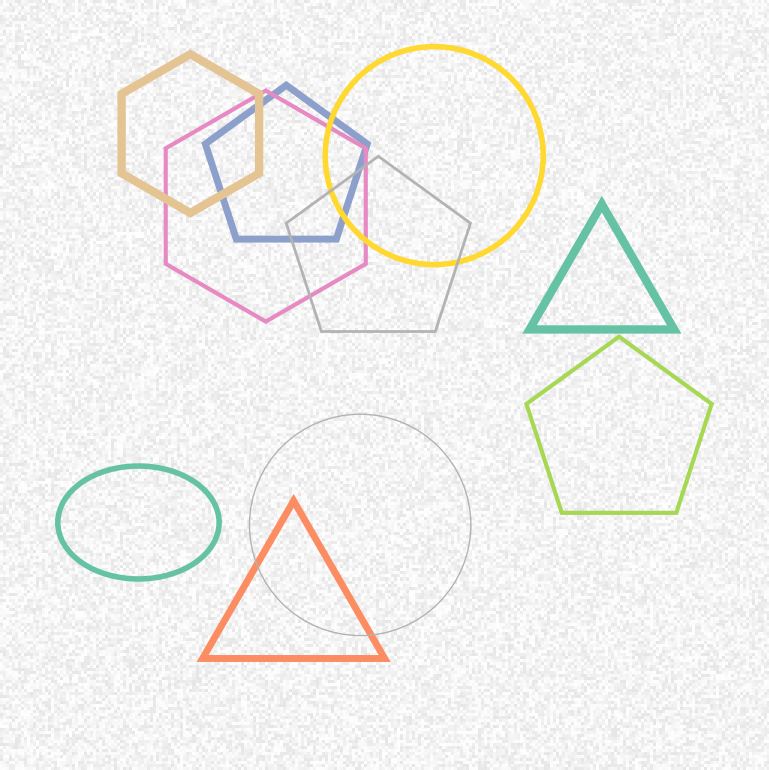[{"shape": "oval", "thickness": 2, "radius": 0.52, "center": [0.18, 0.321]}, {"shape": "triangle", "thickness": 3, "radius": 0.54, "center": [0.782, 0.626]}, {"shape": "triangle", "thickness": 2.5, "radius": 0.68, "center": [0.381, 0.213]}, {"shape": "pentagon", "thickness": 2.5, "radius": 0.55, "center": [0.372, 0.779]}, {"shape": "hexagon", "thickness": 1.5, "radius": 0.75, "center": [0.345, 0.732]}, {"shape": "pentagon", "thickness": 1.5, "radius": 0.63, "center": [0.804, 0.436]}, {"shape": "circle", "thickness": 2, "radius": 0.71, "center": [0.564, 0.798]}, {"shape": "hexagon", "thickness": 3, "radius": 0.52, "center": [0.247, 0.826]}, {"shape": "pentagon", "thickness": 1, "radius": 0.63, "center": [0.491, 0.671]}, {"shape": "circle", "thickness": 0.5, "radius": 0.72, "center": [0.468, 0.318]}]